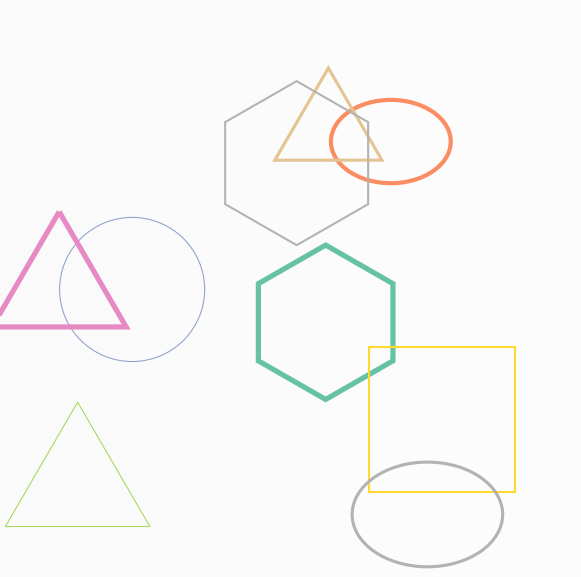[{"shape": "hexagon", "thickness": 2.5, "radius": 0.67, "center": [0.56, 0.441]}, {"shape": "oval", "thickness": 2, "radius": 0.52, "center": [0.672, 0.754]}, {"shape": "circle", "thickness": 0.5, "radius": 0.62, "center": [0.227, 0.498]}, {"shape": "triangle", "thickness": 2.5, "radius": 0.67, "center": [0.102, 0.5]}, {"shape": "triangle", "thickness": 0.5, "radius": 0.72, "center": [0.134, 0.159]}, {"shape": "square", "thickness": 1, "radius": 0.63, "center": [0.761, 0.273]}, {"shape": "triangle", "thickness": 1.5, "radius": 0.53, "center": [0.565, 0.775]}, {"shape": "hexagon", "thickness": 1, "radius": 0.71, "center": [0.51, 0.717]}, {"shape": "oval", "thickness": 1.5, "radius": 0.65, "center": [0.735, 0.108]}]